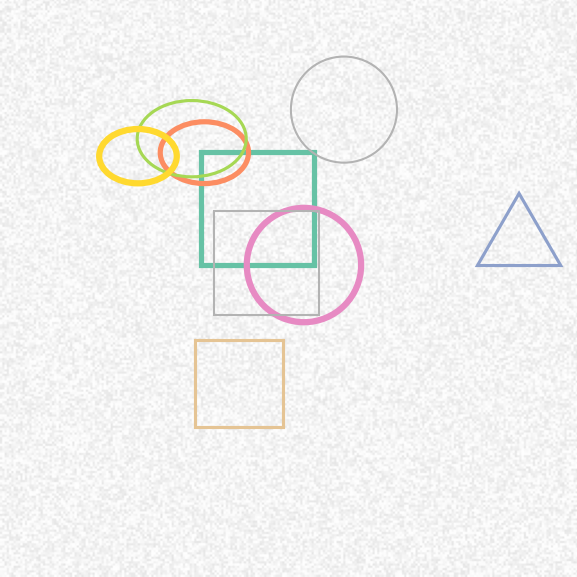[{"shape": "square", "thickness": 2.5, "radius": 0.49, "center": [0.446, 0.638]}, {"shape": "oval", "thickness": 2.5, "radius": 0.38, "center": [0.354, 0.735]}, {"shape": "triangle", "thickness": 1.5, "radius": 0.42, "center": [0.899, 0.581]}, {"shape": "circle", "thickness": 3, "radius": 0.49, "center": [0.526, 0.54]}, {"shape": "oval", "thickness": 1.5, "radius": 0.47, "center": [0.332, 0.759]}, {"shape": "oval", "thickness": 3, "radius": 0.34, "center": [0.239, 0.729]}, {"shape": "square", "thickness": 1.5, "radius": 0.38, "center": [0.414, 0.335]}, {"shape": "circle", "thickness": 1, "radius": 0.46, "center": [0.596, 0.809]}, {"shape": "square", "thickness": 1, "radius": 0.45, "center": [0.461, 0.544]}]